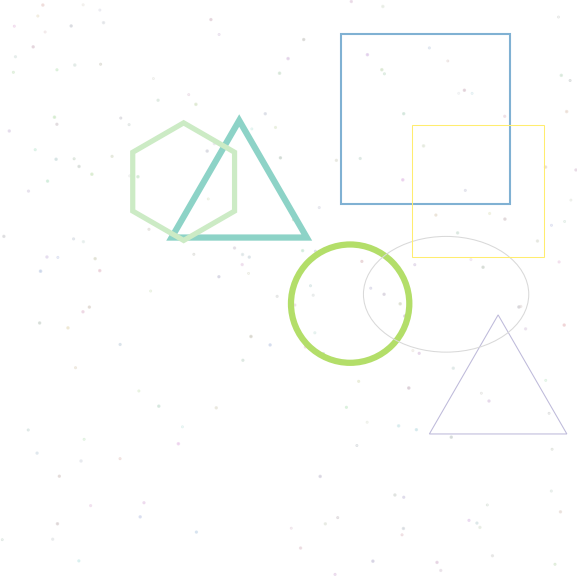[{"shape": "triangle", "thickness": 3, "radius": 0.68, "center": [0.414, 0.655]}, {"shape": "triangle", "thickness": 0.5, "radius": 0.69, "center": [0.863, 0.316]}, {"shape": "square", "thickness": 1, "radius": 0.73, "center": [0.737, 0.793]}, {"shape": "circle", "thickness": 3, "radius": 0.51, "center": [0.606, 0.473]}, {"shape": "oval", "thickness": 0.5, "radius": 0.72, "center": [0.772, 0.49]}, {"shape": "hexagon", "thickness": 2.5, "radius": 0.51, "center": [0.318, 0.685]}, {"shape": "square", "thickness": 0.5, "radius": 0.57, "center": [0.827, 0.668]}]